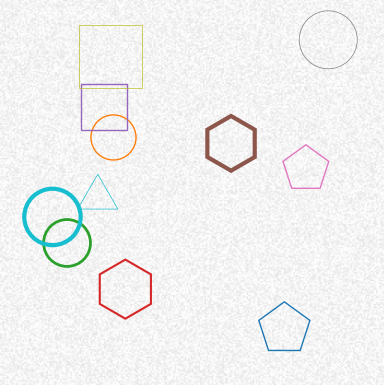[{"shape": "pentagon", "thickness": 1, "radius": 0.35, "center": [0.739, 0.146]}, {"shape": "circle", "thickness": 1, "radius": 0.29, "center": [0.295, 0.643]}, {"shape": "circle", "thickness": 2, "radius": 0.3, "center": [0.174, 0.369]}, {"shape": "hexagon", "thickness": 1.5, "radius": 0.38, "center": [0.326, 0.249]}, {"shape": "square", "thickness": 1, "radius": 0.3, "center": [0.269, 0.721]}, {"shape": "hexagon", "thickness": 3, "radius": 0.36, "center": [0.6, 0.628]}, {"shape": "pentagon", "thickness": 1, "radius": 0.31, "center": [0.795, 0.561]}, {"shape": "circle", "thickness": 0.5, "radius": 0.38, "center": [0.853, 0.897]}, {"shape": "square", "thickness": 0.5, "radius": 0.41, "center": [0.287, 0.854]}, {"shape": "triangle", "thickness": 0.5, "radius": 0.3, "center": [0.254, 0.487]}, {"shape": "circle", "thickness": 3, "radius": 0.37, "center": [0.136, 0.437]}]